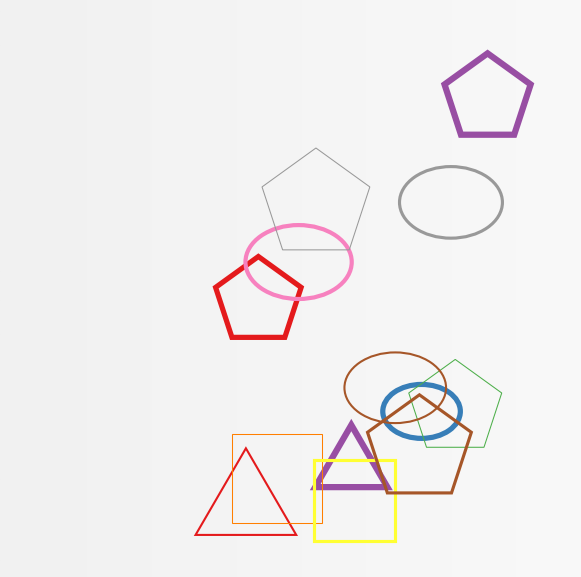[{"shape": "pentagon", "thickness": 2.5, "radius": 0.39, "center": [0.445, 0.478]}, {"shape": "triangle", "thickness": 1, "radius": 0.5, "center": [0.423, 0.123]}, {"shape": "oval", "thickness": 2.5, "radius": 0.33, "center": [0.725, 0.287]}, {"shape": "pentagon", "thickness": 0.5, "radius": 0.42, "center": [0.783, 0.293]}, {"shape": "pentagon", "thickness": 3, "radius": 0.39, "center": [0.839, 0.829]}, {"shape": "triangle", "thickness": 3, "radius": 0.36, "center": [0.604, 0.191]}, {"shape": "square", "thickness": 0.5, "radius": 0.39, "center": [0.477, 0.17]}, {"shape": "square", "thickness": 1.5, "radius": 0.35, "center": [0.609, 0.132]}, {"shape": "pentagon", "thickness": 1.5, "radius": 0.47, "center": [0.722, 0.222]}, {"shape": "oval", "thickness": 1, "radius": 0.44, "center": [0.68, 0.328]}, {"shape": "oval", "thickness": 2, "radius": 0.46, "center": [0.514, 0.545]}, {"shape": "pentagon", "thickness": 0.5, "radius": 0.49, "center": [0.544, 0.645]}, {"shape": "oval", "thickness": 1.5, "radius": 0.44, "center": [0.776, 0.649]}]